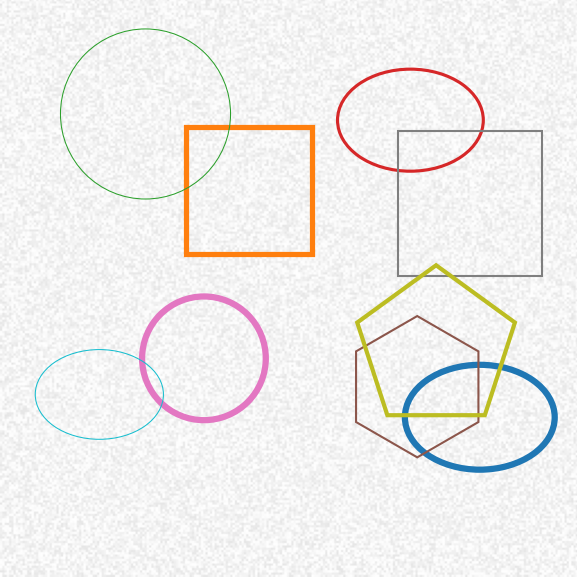[{"shape": "oval", "thickness": 3, "radius": 0.65, "center": [0.831, 0.277]}, {"shape": "square", "thickness": 2.5, "radius": 0.55, "center": [0.431, 0.669]}, {"shape": "circle", "thickness": 0.5, "radius": 0.74, "center": [0.252, 0.802]}, {"shape": "oval", "thickness": 1.5, "radius": 0.63, "center": [0.711, 0.791]}, {"shape": "hexagon", "thickness": 1, "radius": 0.61, "center": [0.723, 0.33]}, {"shape": "circle", "thickness": 3, "radius": 0.54, "center": [0.353, 0.379]}, {"shape": "square", "thickness": 1, "radius": 0.63, "center": [0.814, 0.647]}, {"shape": "pentagon", "thickness": 2, "radius": 0.72, "center": [0.755, 0.396]}, {"shape": "oval", "thickness": 0.5, "radius": 0.55, "center": [0.172, 0.316]}]